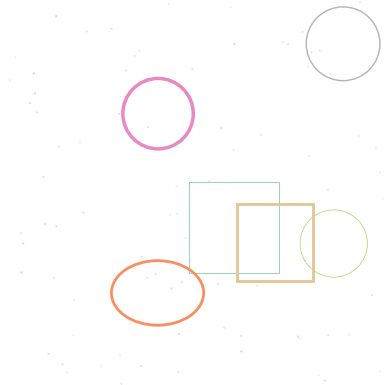[{"shape": "square", "thickness": 0.5, "radius": 0.59, "center": [0.608, 0.409]}, {"shape": "oval", "thickness": 2, "radius": 0.6, "center": [0.409, 0.239]}, {"shape": "circle", "thickness": 2.5, "radius": 0.46, "center": [0.411, 0.705]}, {"shape": "circle", "thickness": 0.5, "radius": 0.44, "center": [0.867, 0.367]}, {"shape": "square", "thickness": 2, "radius": 0.5, "center": [0.714, 0.37]}, {"shape": "circle", "thickness": 1, "radius": 0.48, "center": [0.891, 0.886]}]